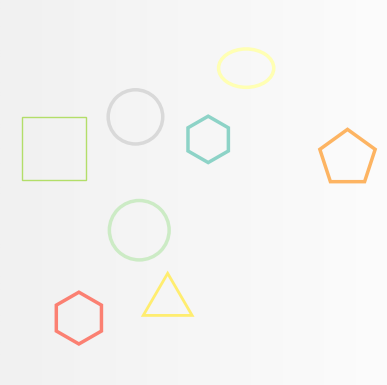[{"shape": "hexagon", "thickness": 2.5, "radius": 0.3, "center": [0.537, 0.638]}, {"shape": "oval", "thickness": 2.5, "radius": 0.36, "center": [0.635, 0.823]}, {"shape": "hexagon", "thickness": 2.5, "radius": 0.34, "center": [0.204, 0.174]}, {"shape": "pentagon", "thickness": 2.5, "radius": 0.38, "center": [0.897, 0.589]}, {"shape": "square", "thickness": 1, "radius": 0.41, "center": [0.14, 0.615]}, {"shape": "circle", "thickness": 2.5, "radius": 0.35, "center": [0.35, 0.696]}, {"shape": "circle", "thickness": 2.5, "radius": 0.39, "center": [0.359, 0.402]}, {"shape": "triangle", "thickness": 2, "radius": 0.36, "center": [0.433, 0.217]}]